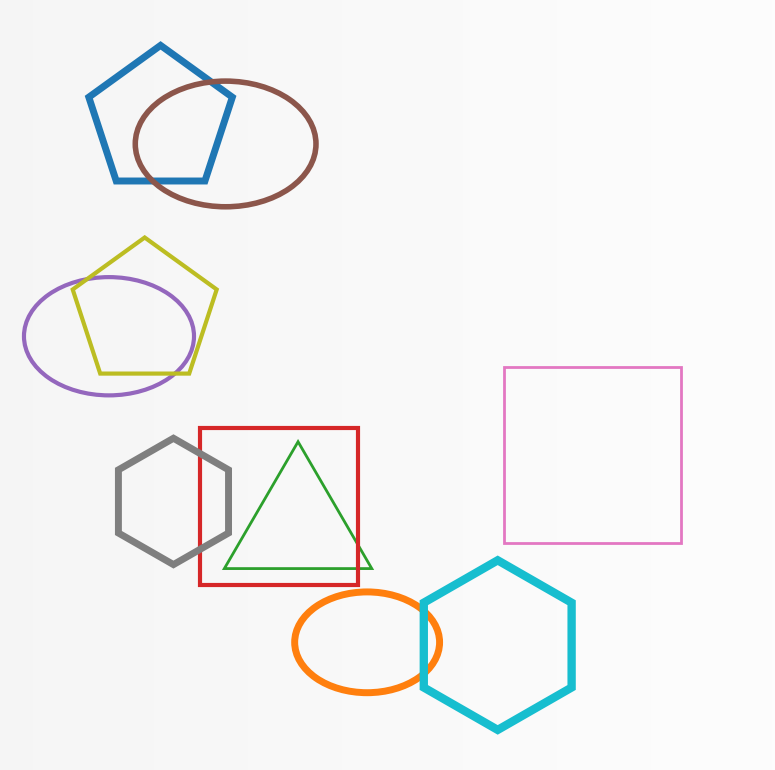[{"shape": "pentagon", "thickness": 2.5, "radius": 0.49, "center": [0.207, 0.844]}, {"shape": "oval", "thickness": 2.5, "radius": 0.47, "center": [0.474, 0.166]}, {"shape": "triangle", "thickness": 1, "radius": 0.55, "center": [0.385, 0.317]}, {"shape": "square", "thickness": 1.5, "radius": 0.51, "center": [0.36, 0.342]}, {"shape": "oval", "thickness": 1.5, "radius": 0.55, "center": [0.141, 0.563]}, {"shape": "oval", "thickness": 2, "radius": 0.58, "center": [0.291, 0.813]}, {"shape": "square", "thickness": 1, "radius": 0.57, "center": [0.765, 0.41]}, {"shape": "hexagon", "thickness": 2.5, "radius": 0.41, "center": [0.224, 0.349]}, {"shape": "pentagon", "thickness": 1.5, "radius": 0.49, "center": [0.187, 0.594]}, {"shape": "hexagon", "thickness": 3, "radius": 0.55, "center": [0.642, 0.162]}]